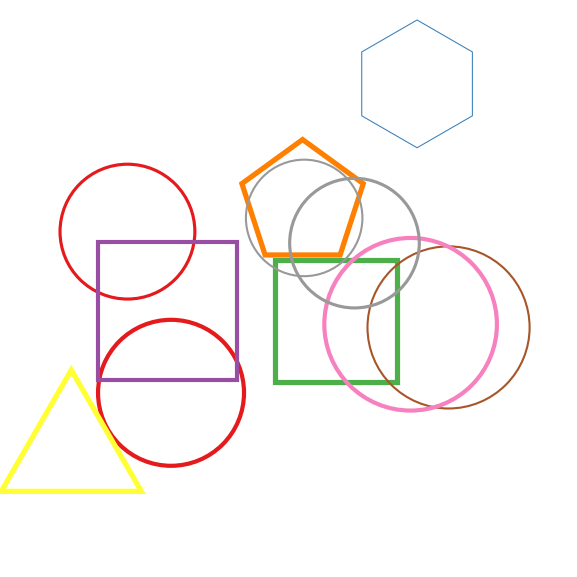[{"shape": "circle", "thickness": 1.5, "radius": 0.58, "center": [0.221, 0.598]}, {"shape": "circle", "thickness": 2, "radius": 0.63, "center": [0.296, 0.319]}, {"shape": "hexagon", "thickness": 0.5, "radius": 0.55, "center": [0.722, 0.854]}, {"shape": "square", "thickness": 2.5, "radius": 0.53, "center": [0.582, 0.443]}, {"shape": "square", "thickness": 2, "radius": 0.6, "center": [0.29, 0.461]}, {"shape": "pentagon", "thickness": 2.5, "radius": 0.55, "center": [0.524, 0.647]}, {"shape": "triangle", "thickness": 2.5, "radius": 0.7, "center": [0.123, 0.218]}, {"shape": "circle", "thickness": 1, "radius": 0.7, "center": [0.777, 0.432]}, {"shape": "circle", "thickness": 2, "radius": 0.75, "center": [0.711, 0.438]}, {"shape": "circle", "thickness": 1, "radius": 0.5, "center": [0.527, 0.622]}, {"shape": "circle", "thickness": 1.5, "radius": 0.56, "center": [0.614, 0.578]}]